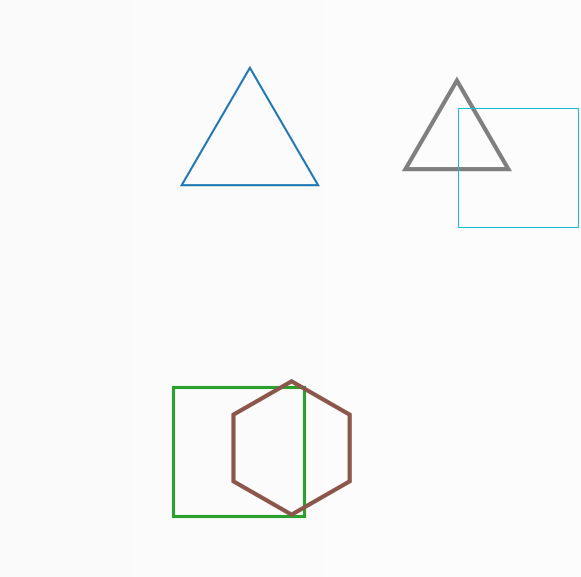[{"shape": "triangle", "thickness": 1, "radius": 0.68, "center": [0.43, 0.746]}, {"shape": "square", "thickness": 1.5, "radius": 0.56, "center": [0.411, 0.217]}, {"shape": "hexagon", "thickness": 2, "radius": 0.58, "center": [0.502, 0.223]}, {"shape": "triangle", "thickness": 2, "radius": 0.51, "center": [0.786, 0.757]}, {"shape": "square", "thickness": 0.5, "radius": 0.52, "center": [0.891, 0.709]}]